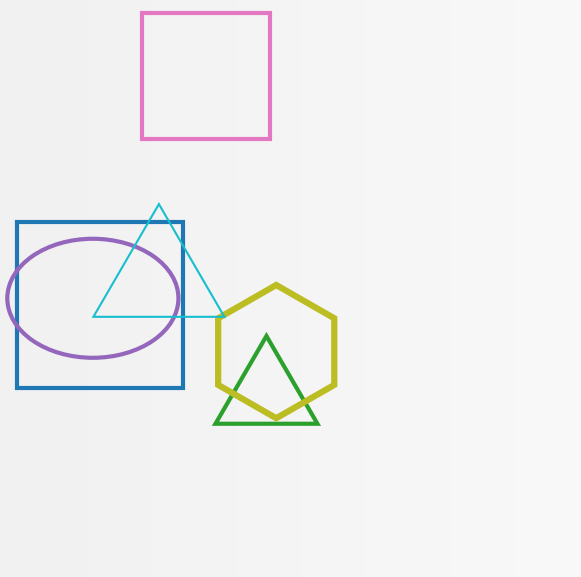[{"shape": "square", "thickness": 2, "radius": 0.72, "center": [0.172, 0.471]}, {"shape": "triangle", "thickness": 2, "radius": 0.51, "center": [0.458, 0.316]}, {"shape": "oval", "thickness": 2, "radius": 0.74, "center": [0.16, 0.483]}, {"shape": "square", "thickness": 2, "radius": 0.55, "center": [0.354, 0.867]}, {"shape": "hexagon", "thickness": 3, "radius": 0.58, "center": [0.475, 0.39]}, {"shape": "triangle", "thickness": 1, "radius": 0.65, "center": [0.273, 0.516]}]